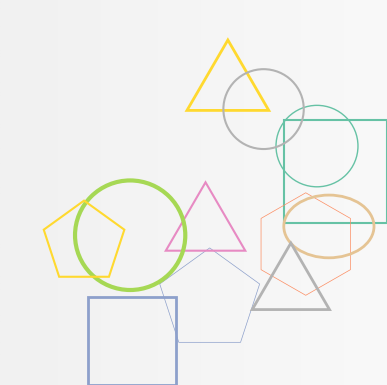[{"shape": "circle", "thickness": 1, "radius": 0.53, "center": [0.818, 0.621]}, {"shape": "square", "thickness": 1.5, "radius": 0.66, "center": [0.866, 0.554]}, {"shape": "hexagon", "thickness": 0.5, "radius": 0.67, "center": [0.789, 0.366]}, {"shape": "square", "thickness": 2, "radius": 0.57, "center": [0.341, 0.114]}, {"shape": "pentagon", "thickness": 0.5, "radius": 0.68, "center": [0.541, 0.22]}, {"shape": "triangle", "thickness": 1.5, "radius": 0.59, "center": [0.53, 0.408]}, {"shape": "circle", "thickness": 3, "radius": 0.71, "center": [0.336, 0.389]}, {"shape": "triangle", "thickness": 2, "radius": 0.61, "center": [0.588, 0.774]}, {"shape": "pentagon", "thickness": 1.5, "radius": 0.55, "center": [0.217, 0.37]}, {"shape": "oval", "thickness": 2, "radius": 0.58, "center": [0.849, 0.412]}, {"shape": "triangle", "thickness": 2, "radius": 0.58, "center": [0.751, 0.253]}, {"shape": "circle", "thickness": 1.5, "radius": 0.52, "center": [0.68, 0.717]}]